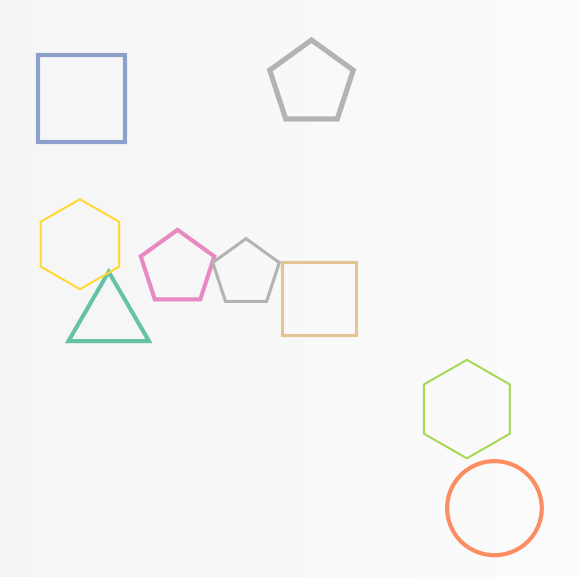[{"shape": "triangle", "thickness": 2, "radius": 0.4, "center": [0.187, 0.448]}, {"shape": "circle", "thickness": 2, "radius": 0.41, "center": [0.851, 0.119]}, {"shape": "square", "thickness": 2, "radius": 0.38, "center": [0.14, 0.828]}, {"shape": "pentagon", "thickness": 2, "radius": 0.33, "center": [0.305, 0.535]}, {"shape": "hexagon", "thickness": 1, "radius": 0.43, "center": [0.803, 0.291]}, {"shape": "hexagon", "thickness": 1, "radius": 0.39, "center": [0.138, 0.576]}, {"shape": "square", "thickness": 1.5, "radius": 0.32, "center": [0.549, 0.482]}, {"shape": "pentagon", "thickness": 1.5, "radius": 0.3, "center": [0.423, 0.526]}, {"shape": "pentagon", "thickness": 2.5, "radius": 0.38, "center": [0.536, 0.854]}]